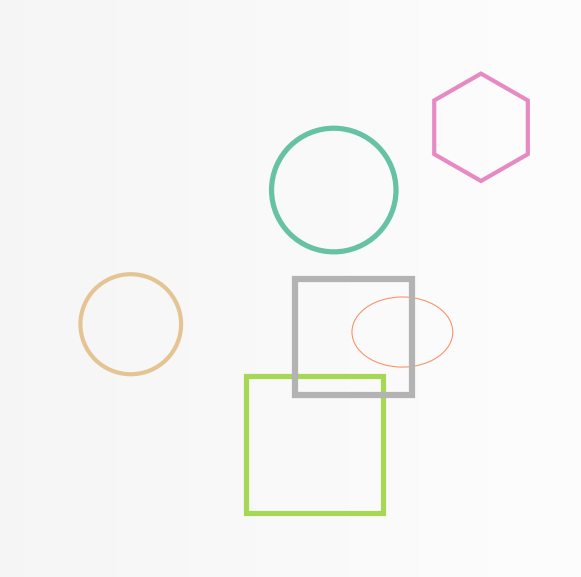[{"shape": "circle", "thickness": 2.5, "radius": 0.54, "center": [0.574, 0.67]}, {"shape": "oval", "thickness": 0.5, "radius": 0.43, "center": [0.692, 0.424]}, {"shape": "hexagon", "thickness": 2, "radius": 0.46, "center": [0.828, 0.779]}, {"shape": "square", "thickness": 2.5, "radius": 0.59, "center": [0.54, 0.229]}, {"shape": "circle", "thickness": 2, "radius": 0.43, "center": [0.225, 0.438]}, {"shape": "square", "thickness": 3, "radius": 0.51, "center": [0.608, 0.416]}]